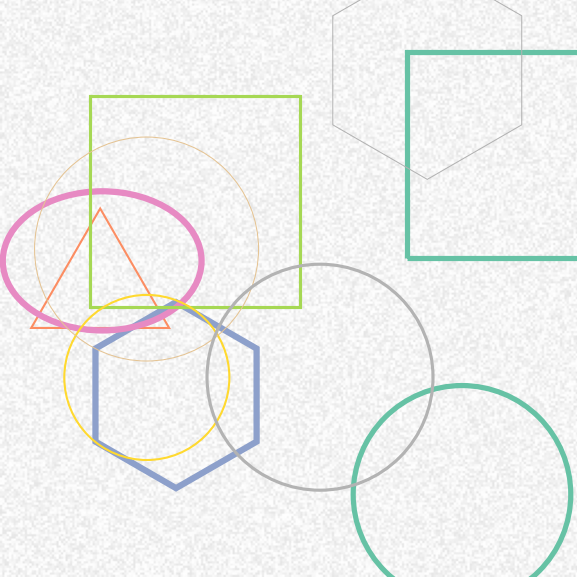[{"shape": "circle", "thickness": 2.5, "radius": 0.94, "center": [0.8, 0.143]}, {"shape": "square", "thickness": 2.5, "radius": 0.89, "center": [0.883, 0.731]}, {"shape": "triangle", "thickness": 1, "radius": 0.69, "center": [0.173, 0.5]}, {"shape": "hexagon", "thickness": 3, "radius": 0.81, "center": [0.305, 0.315]}, {"shape": "oval", "thickness": 3, "radius": 0.86, "center": [0.177, 0.547]}, {"shape": "square", "thickness": 1.5, "radius": 0.91, "center": [0.338, 0.65]}, {"shape": "circle", "thickness": 1, "radius": 0.71, "center": [0.254, 0.346]}, {"shape": "circle", "thickness": 0.5, "radius": 0.97, "center": [0.254, 0.568]}, {"shape": "circle", "thickness": 1.5, "radius": 0.98, "center": [0.554, 0.346]}, {"shape": "hexagon", "thickness": 0.5, "radius": 0.94, "center": [0.74, 0.877]}]